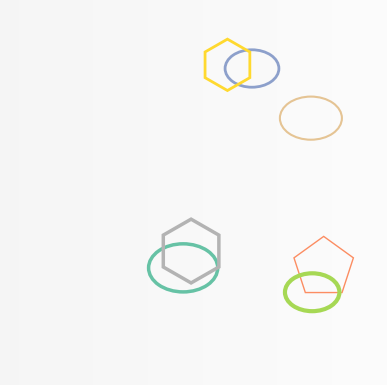[{"shape": "oval", "thickness": 2.5, "radius": 0.45, "center": [0.473, 0.304]}, {"shape": "pentagon", "thickness": 1, "radius": 0.4, "center": [0.835, 0.305]}, {"shape": "oval", "thickness": 2, "radius": 0.35, "center": [0.65, 0.822]}, {"shape": "oval", "thickness": 3, "radius": 0.35, "center": [0.806, 0.241]}, {"shape": "hexagon", "thickness": 2, "radius": 0.33, "center": [0.587, 0.832]}, {"shape": "oval", "thickness": 1.5, "radius": 0.4, "center": [0.802, 0.693]}, {"shape": "hexagon", "thickness": 2.5, "radius": 0.41, "center": [0.493, 0.348]}]